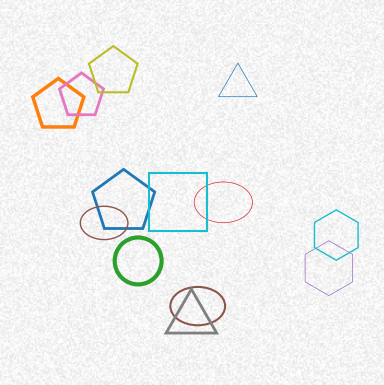[{"shape": "triangle", "thickness": 0.5, "radius": 0.29, "center": [0.618, 0.778]}, {"shape": "pentagon", "thickness": 2, "radius": 0.42, "center": [0.321, 0.475]}, {"shape": "pentagon", "thickness": 2.5, "radius": 0.35, "center": [0.152, 0.727]}, {"shape": "circle", "thickness": 3, "radius": 0.3, "center": [0.359, 0.322]}, {"shape": "oval", "thickness": 0.5, "radius": 0.38, "center": [0.58, 0.474]}, {"shape": "hexagon", "thickness": 0.5, "radius": 0.36, "center": [0.854, 0.303]}, {"shape": "oval", "thickness": 1.5, "radius": 0.36, "center": [0.514, 0.205]}, {"shape": "oval", "thickness": 1, "radius": 0.31, "center": [0.27, 0.421]}, {"shape": "pentagon", "thickness": 2, "radius": 0.3, "center": [0.212, 0.751]}, {"shape": "triangle", "thickness": 2, "radius": 0.38, "center": [0.497, 0.173]}, {"shape": "pentagon", "thickness": 1.5, "radius": 0.33, "center": [0.294, 0.814]}, {"shape": "hexagon", "thickness": 1, "radius": 0.33, "center": [0.873, 0.389]}, {"shape": "square", "thickness": 1.5, "radius": 0.38, "center": [0.463, 0.476]}]